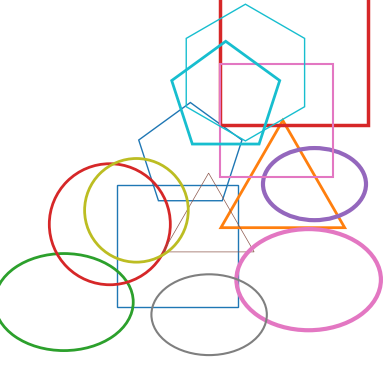[{"shape": "pentagon", "thickness": 1, "radius": 0.71, "center": [0.494, 0.593]}, {"shape": "square", "thickness": 1, "radius": 0.79, "center": [0.461, 0.361]}, {"shape": "triangle", "thickness": 2, "radius": 0.93, "center": [0.735, 0.501]}, {"shape": "oval", "thickness": 2, "radius": 0.9, "center": [0.166, 0.215]}, {"shape": "circle", "thickness": 2, "radius": 0.79, "center": [0.285, 0.418]}, {"shape": "square", "thickness": 2.5, "radius": 0.96, "center": [0.764, 0.868]}, {"shape": "oval", "thickness": 3, "radius": 0.67, "center": [0.817, 0.522]}, {"shape": "triangle", "thickness": 0.5, "radius": 0.68, "center": [0.542, 0.414]}, {"shape": "square", "thickness": 1.5, "radius": 0.73, "center": [0.718, 0.687]}, {"shape": "oval", "thickness": 3, "radius": 0.94, "center": [0.802, 0.274]}, {"shape": "oval", "thickness": 1.5, "radius": 0.75, "center": [0.543, 0.183]}, {"shape": "circle", "thickness": 2, "radius": 0.67, "center": [0.354, 0.454]}, {"shape": "hexagon", "thickness": 1, "radius": 0.89, "center": [0.637, 0.812]}, {"shape": "pentagon", "thickness": 2, "radius": 0.74, "center": [0.586, 0.745]}]